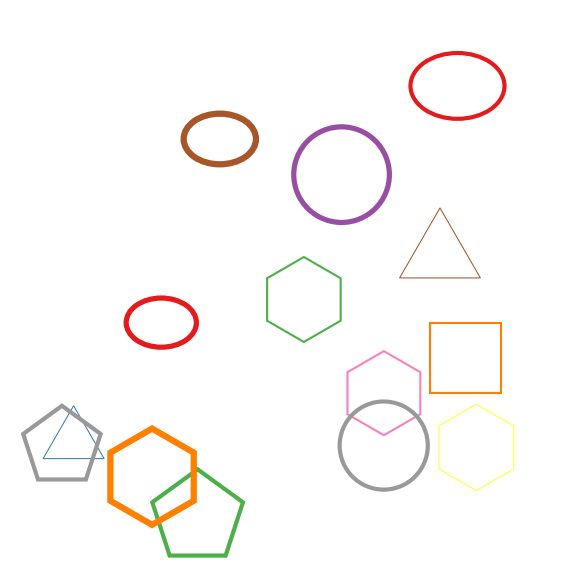[{"shape": "oval", "thickness": 2.5, "radius": 0.3, "center": [0.279, 0.44]}, {"shape": "oval", "thickness": 2, "radius": 0.41, "center": [0.792, 0.85]}, {"shape": "triangle", "thickness": 0.5, "radius": 0.31, "center": [0.127, 0.236]}, {"shape": "pentagon", "thickness": 2, "radius": 0.41, "center": [0.342, 0.104]}, {"shape": "hexagon", "thickness": 1, "radius": 0.37, "center": [0.526, 0.481]}, {"shape": "circle", "thickness": 2.5, "radius": 0.41, "center": [0.591, 0.697]}, {"shape": "square", "thickness": 1, "radius": 0.31, "center": [0.807, 0.379]}, {"shape": "hexagon", "thickness": 3, "radius": 0.42, "center": [0.263, 0.174]}, {"shape": "hexagon", "thickness": 0.5, "radius": 0.37, "center": [0.825, 0.224]}, {"shape": "oval", "thickness": 3, "radius": 0.31, "center": [0.381, 0.758]}, {"shape": "triangle", "thickness": 0.5, "radius": 0.4, "center": [0.762, 0.558]}, {"shape": "hexagon", "thickness": 1, "radius": 0.36, "center": [0.665, 0.318]}, {"shape": "pentagon", "thickness": 2, "radius": 0.35, "center": [0.107, 0.226]}, {"shape": "circle", "thickness": 2, "radius": 0.38, "center": [0.664, 0.228]}]